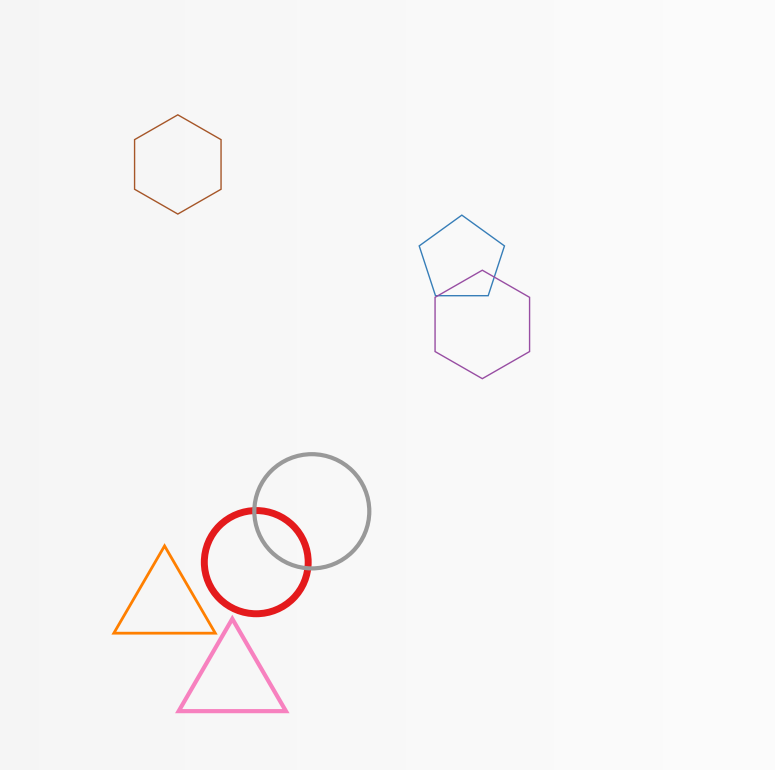[{"shape": "circle", "thickness": 2.5, "radius": 0.34, "center": [0.331, 0.27]}, {"shape": "pentagon", "thickness": 0.5, "radius": 0.29, "center": [0.596, 0.663]}, {"shape": "hexagon", "thickness": 0.5, "radius": 0.35, "center": [0.622, 0.579]}, {"shape": "triangle", "thickness": 1, "radius": 0.38, "center": [0.212, 0.215]}, {"shape": "hexagon", "thickness": 0.5, "radius": 0.32, "center": [0.229, 0.786]}, {"shape": "triangle", "thickness": 1.5, "radius": 0.4, "center": [0.3, 0.116]}, {"shape": "circle", "thickness": 1.5, "radius": 0.37, "center": [0.402, 0.336]}]